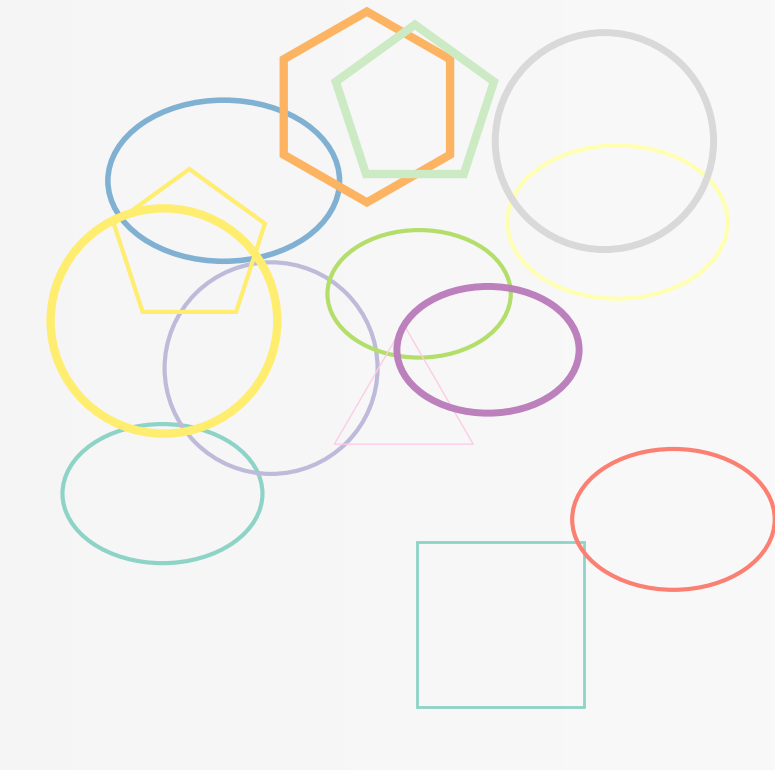[{"shape": "oval", "thickness": 1.5, "radius": 0.65, "center": [0.21, 0.359]}, {"shape": "square", "thickness": 1, "radius": 0.54, "center": [0.646, 0.189]}, {"shape": "oval", "thickness": 1.5, "radius": 0.71, "center": [0.797, 0.712]}, {"shape": "circle", "thickness": 1.5, "radius": 0.69, "center": [0.35, 0.522]}, {"shape": "oval", "thickness": 1.5, "radius": 0.65, "center": [0.869, 0.325]}, {"shape": "oval", "thickness": 2, "radius": 0.75, "center": [0.289, 0.765]}, {"shape": "hexagon", "thickness": 3, "radius": 0.62, "center": [0.473, 0.861]}, {"shape": "oval", "thickness": 1.5, "radius": 0.59, "center": [0.541, 0.618]}, {"shape": "triangle", "thickness": 0.5, "radius": 0.52, "center": [0.521, 0.475]}, {"shape": "circle", "thickness": 2.5, "radius": 0.7, "center": [0.78, 0.817]}, {"shape": "oval", "thickness": 2.5, "radius": 0.59, "center": [0.63, 0.546]}, {"shape": "pentagon", "thickness": 3, "radius": 0.54, "center": [0.535, 0.861]}, {"shape": "circle", "thickness": 3, "radius": 0.73, "center": [0.212, 0.583]}, {"shape": "pentagon", "thickness": 1.5, "radius": 0.51, "center": [0.244, 0.678]}]